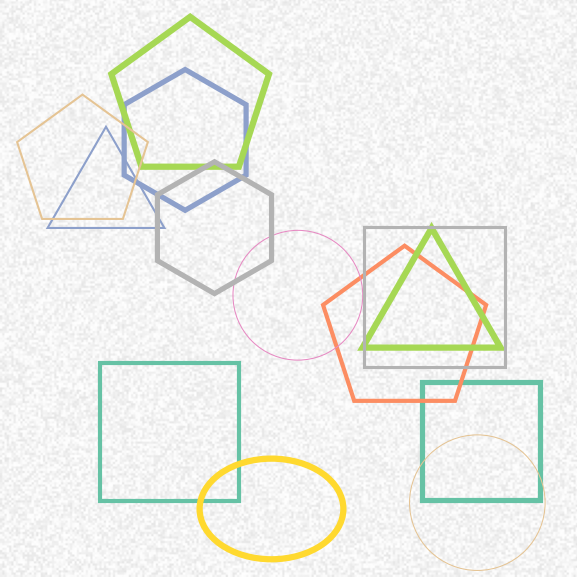[{"shape": "square", "thickness": 2, "radius": 0.6, "center": [0.294, 0.251]}, {"shape": "square", "thickness": 2.5, "radius": 0.51, "center": [0.833, 0.236]}, {"shape": "pentagon", "thickness": 2, "radius": 0.74, "center": [0.701, 0.425]}, {"shape": "triangle", "thickness": 1, "radius": 0.58, "center": [0.184, 0.663]}, {"shape": "hexagon", "thickness": 2.5, "radius": 0.61, "center": [0.321, 0.757]}, {"shape": "circle", "thickness": 0.5, "radius": 0.56, "center": [0.516, 0.488]}, {"shape": "pentagon", "thickness": 3, "radius": 0.72, "center": [0.329, 0.827]}, {"shape": "triangle", "thickness": 3, "radius": 0.69, "center": [0.747, 0.466]}, {"shape": "oval", "thickness": 3, "radius": 0.62, "center": [0.47, 0.118]}, {"shape": "circle", "thickness": 0.5, "radius": 0.59, "center": [0.827, 0.129]}, {"shape": "pentagon", "thickness": 1, "radius": 0.6, "center": [0.143, 0.716]}, {"shape": "hexagon", "thickness": 2.5, "radius": 0.57, "center": [0.371, 0.605]}, {"shape": "square", "thickness": 1.5, "radius": 0.61, "center": [0.753, 0.485]}]